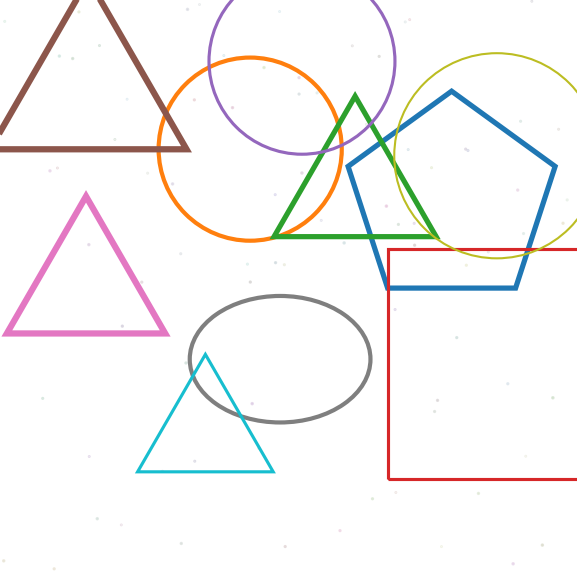[{"shape": "pentagon", "thickness": 2.5, "radius": 0.94, "center": [0.782, 0.653]}, {"shape": "circle", "thickness": 2, "radius": 0.79, "center": [0.433, 0.741]}, {"shape": "triangle", "thickness": 2.5, "radius": 0.81, "center": [0.615, 0.67]}, {"shape": "square", "thickness": 1.5, "radius": 1.0, "center": [0.871, 0.369]}, {"shape": "circle", "thickness": 1.5, "radius": 0.81, "center": [0.523, 0.893]}, {"shape": "triangle", "thickness": 3, "radius": 0.98, "center": [0.153, 0.839]}, {"shape": "triangle", "thickness": 3, "radius": 0.79, "center": [0.149, 0.501]}, {"shape": "oval", "thickness": 2, "radius": 0.78, "center": [0.485, 0.377]}, {"shape": "circle", "thickness": 1, "radius": 0.89, "center": [0.86, 0.729]}, {"shape": "triangle", "thickness": 1.5, "radius": 0.68, "center": [0.356, 0.25]}]